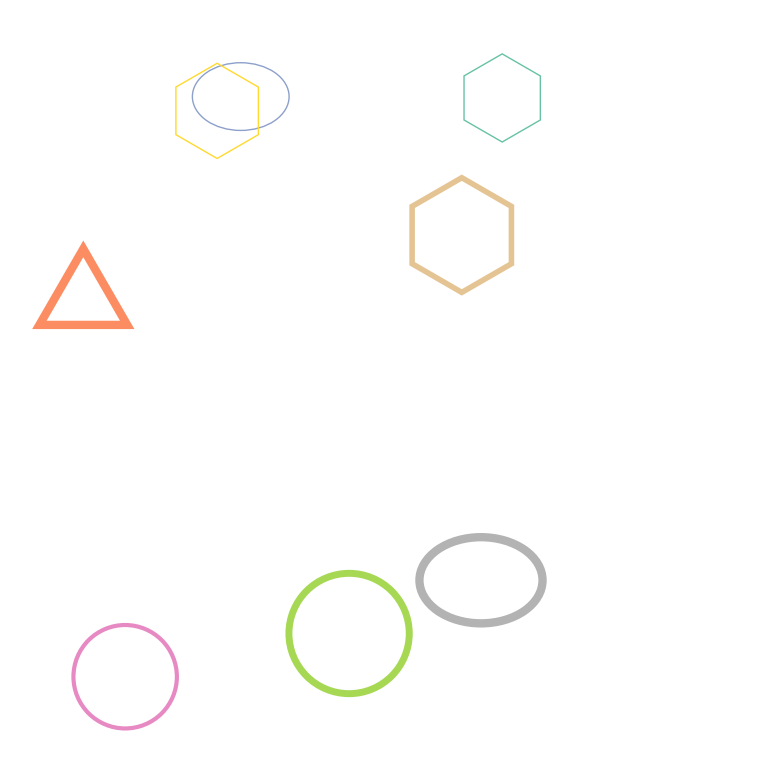[{"shape": "hexagon", "thickness": 0.5, "radius": 0.29, "center": [0.652, 0.873]}, {"shape": "triangle", "thickness": 3, "radius": 0.33, "center": [0.108, 0.611]}, {"shape": "oval", "thickness": 0.5, "radius": 0.31, "center": [0.313, 0.875]}, {"shape": "circle", "thickness": 1.5, "radius": 0.34, "center": [0.163, 0.121]}, {"shape": "circle", "thickness": 2.5, "radius": 0.39, "center": [0.453, 0.177]}, {"shape": "hexagon", "thickness": 0.5, "radius": 0.31, "center": [0.282, 0.856]}, {"shape": "hexagon", "thickness": 2, "radius": 0.37, "center": [0.6, 0.695]}, {"shape": "oval", "thickness": 3, "radius": 0.4, "center": [0.625, 0.246]}]